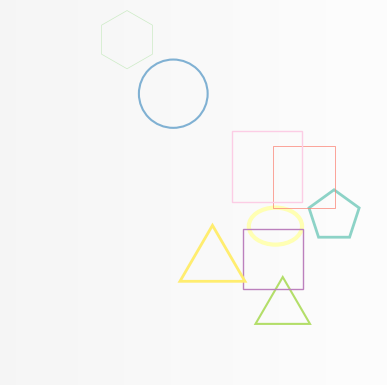[{"shape": "pentagon", "thickness": 2, "radius": 0.34, "center": [0.862, 0.439]}, {"shape": "oval", "thickness": 3, "radius": 0.34, "center": [0.711, 0.413]}, {"shape": "square", "thickness": 0.5, "radius": 0.4, "center": [0.784, 0.539]}, {"shape": "circle", "thickness": 1.5, "radius": 0.44, "center": [0.447, 0.757]}, {"shape": "triangle", "thickness": 1.5, "radius": 0.41, "center": [0.73, 0.199]}, {"shape": "square", "thickness": 1, "radius": 0.46, "center": [0.689, 0.568]}, {"shape": "square", "thickness": 1, "radius": 0.39, "center": [0.705, 0.328]}, {"shape": "hexagon", "thickness": 0.5, "radius": 0.38, "center": [0.328, 0.897]}, {"shape": "triangle", "thickness": 2, "radius": 0.48, "center": [0.548, 0.318]}]